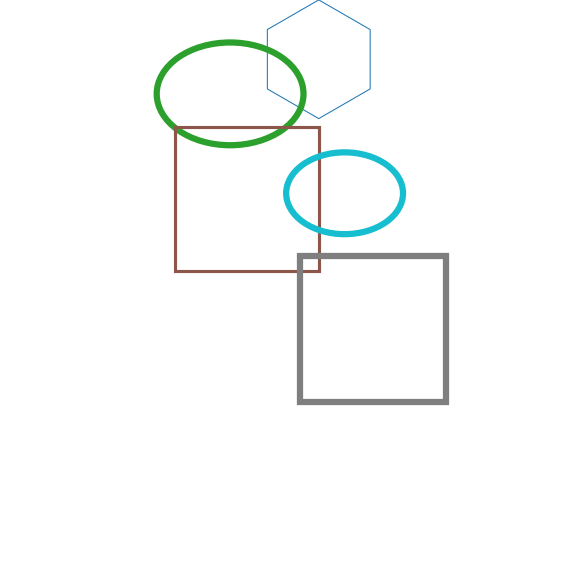[{"shape": "hexagon", "thickness": 0.5, "radius": 0.51, "center": [0.552, 0.897]}, {"shape": "oval", "thickness": 3, "radius": 0.64, "center": [0.398, 0.837]}, {"shape": "square", "thickness": 1.5, "radius": 0.62, "center": [0.427, 0.654]}, {"shape": "square", "thickness": 3, "radius": 0.63, "center": [0.646, 0.429]}, {"shape": "oval", "thickness": 3, "radius": 0.51, "center": [0.597, 0.664]}]